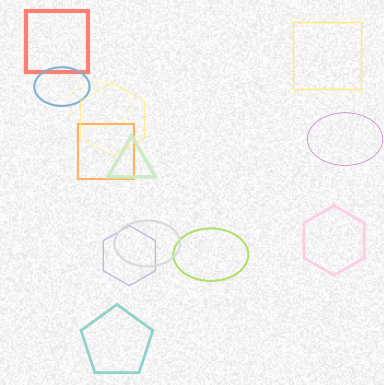[{"shape": "pentagon", "thickness": 2, "radius": 0.49, "center": [0.304, 0.111]}, {"shape": "oval", "thickness": 0.5, "radius": 0.42, "center": [0.257, 0.727]}, {"shape": "hexagon", "thickness": 1, "radius": 0.39, "center": [0.336, 0.336]}, {"shape": "square", "thickness": 3, "radius": 0.4, "center": [0.148, 0.892]}, {"shape": "oval", "thickness": 1.5, "radius": 0.36, "center": [0.161, 0.775]}, {"shape": "square", "thickness": 1.5, "radius": 0.36, "center": [0.275, 0.606]}, {"shape": "oval", "thickness": 1.5, "radius": 0.49, "center": [0.548, 0.339]}, {"shape": "hexagon", "thickness": 2, "radius": 0.45, "center": [0.868, 0.376]}, {"shape": "oval", "thickness": 1.5, "radius": 0.43, "center": [0.382, 0.368]}, {"shape": "oval", "thickness": 0.5, "radius": 0.49, "center": [0.896, 0.639]}, {"shape": "triangle", "thickness": 2.5, "radius": 0.36, "center": [0.342, 0.576]}, {"shape": "square", "thickness": 1, "radius": 0.44, "center": [0.849, 0.856]}, {"shape": "hexagon", "thickness": 0.5, "radius": 0.48, "center": [0.292, 0.69]}]